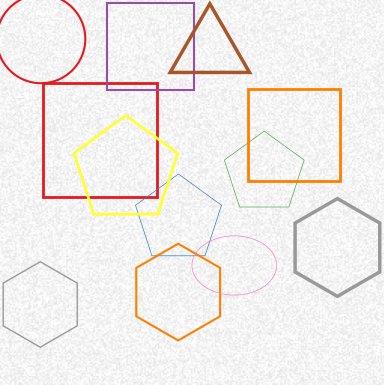[{"shape": "square", "thickness": 2, "radius": 0.74, "center": [0.259, 0.637]}, {"shape": "circle", "thickness": 1.5, "radius": 0.58, "center": [0.107, 0.899]}, {"shape": "pentagon", "thickness": 0.5, "radius": 0.59, "center": [0.464, 0.431]}, {"shape": "pentagon", "thickness": 0.5, "radius": 0.55, "center": [0.686, 0.55]}, {"shape": "square", "thickness": 1.5, "radius": 0.56, "center": [0.39, 0.879]}, {"shape": "hexagon", "thickness": 1.5, "radius": 0.63, "center": [0.463, 0.241]}, {"shape": "square", "thickness": 2, "radius": 0.6, "center": [0.763, 0.649]}, {"shape": "pentagon", "thickness": 2, "radius": 0.71, "center": [0.327, 0.558]}, {"shape": "triangle", "thickness": 2.5, "radius": 0.59, "center": [0.545, 0.871]}, {"shape": "oval", "thickness": 0.5, "radius": 0.55, "center": [0.609, 0.31]}, {"shape": "hexagon", "thickness": 1, "radius": 0.56, "center": [0.104, 0.209]}, {"shape": "hexagon", "thickness": 2.5, "radius": 0.63, "center": [0.876, 0.357]}]